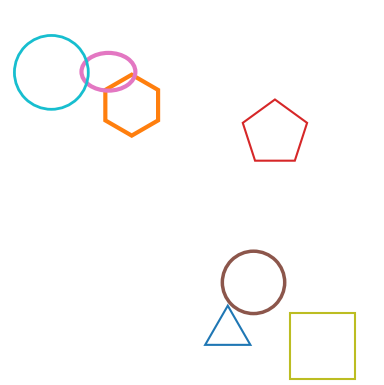[{"shape": "triangle", "thickness": 1.5, "radius": 0.34, "center": [0.592, 0.138]}, {"shape": "hexagon", "thickness": 3, "radius": 0.4, "center": [0.342, 0.727]}, {"shape": "pentagon", "thickness": 1.5, "radius": 0.44, "center": [0.714, 0.654]}, {"shape": "circle", "thickness": 2.5, "radius": 0.4, "center": [0.658, 0.267]}, {"shape": "oval", "thickness": 3, "radius": 0.35, "center": [0.282, 0.814]}, {"shape": "square", "thickness": 1.5, "radius": 0.43, "center": [0.838, 0.101]}, {"shape": "circle", "thickness": 2, "radius": 0.48, "center": [0.133, 0.812]}]